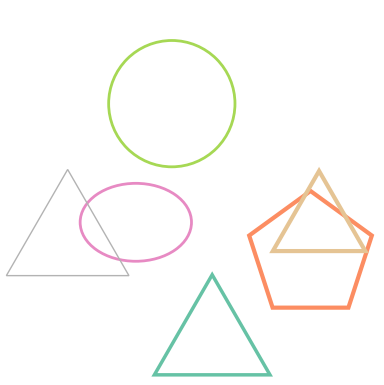[{"shape": "triangle", "thickness": 2.5, "radius": 0.87, "center": [0.551, 0.113]}, {"shape": "pentagon", "thickness": 3, "radius": 0.84, "center": [0.807, 0.336]}, {"shape": "oval", "thickness": 2, "radius": 0.72, "center": [0.353, 0.423]}, {"shape": "circle", "thickness": 2, "radius": 0.82, "center": [0.446, 0.731]}, {"shape": "triangle", "thickness": 3, "radius": 0.69, "center": [0.829, 0.417]}, {"shape": "triangle", "thickness": 1, "radius": 0.92, "center": [0.176, 0.376]}]